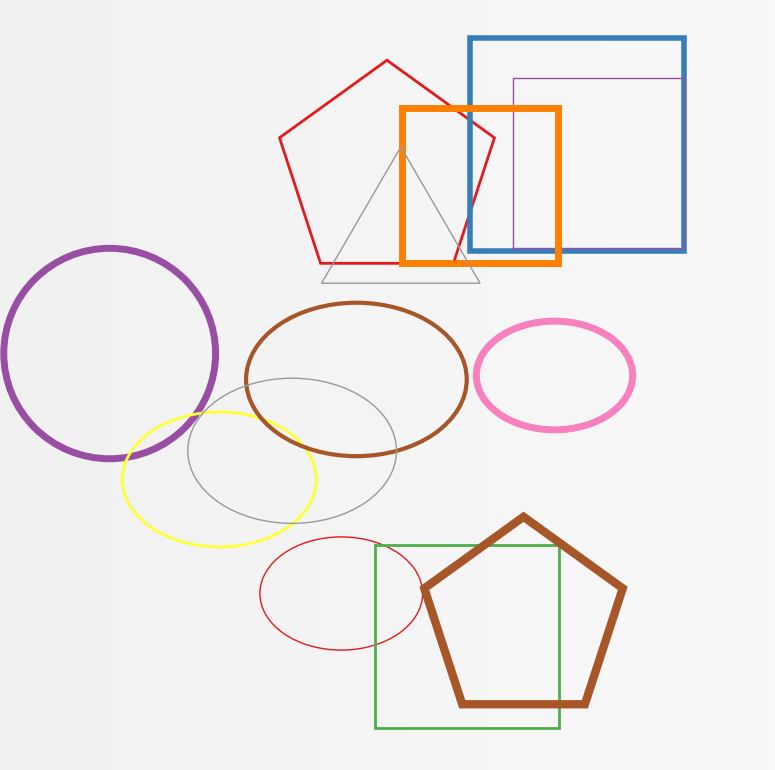[{"shape": "oval", "thickness": 0.5, "radius": 0.52, "center": [0.44, 0.229]}, {"shape": "pentagon", "thickness": 1, "radius": 0.73, "center": [0.499, 0.776]}, {"shape": "square", "thickness": 2, "radius": 0.69, "center": [0.745, 0.812]}, {"shape": "square", "thickness": 1, "radius": 0.59, "center": [0.602, 0.173]}, {"shape": "circle", "thickness": 2.5, "radius": 0.68, "center": [0.142, 0.541]}, {"shape": "square", "thickness": 0.5, "radius": 0.55, "center": [0.772, 0.788]}, {"shape": "square", "thickness": 2.5, "radius": 0.51, "center": [0.619, 0.759]}, {"shape": "oval", "thickness": 1, "radius": 0.63, "center": [0.283, 0.377]}, {"shape": "pentagon", "thickness": 3, "radius": 0.67, "center": [0.676, 0.194]}, {"shape": "oval", "thickness": 1.5, "radius": 0.71, "center": [0.46, 0.507]}, {"shape": "oval", "thickness": 2.5, "radius": 0.5, "center": [0.715, 0.512]}, {"shape": "triangle", "thickness": 0.5, "radius": 0.59, "center": [0.517, 0.691]}, {"shape": "oval", "thickness": 0.5, "radius": 0.67, "center": [0.377, 0.415]}]